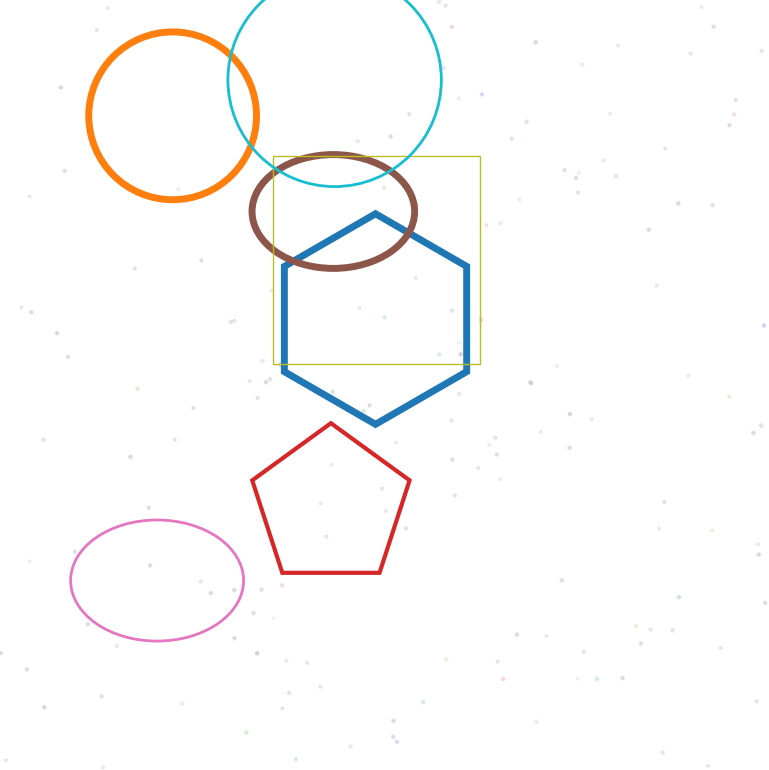[{"shape": "hexagon", "thickness": 2.5, "radius": 0.68, "center": [0.488, 0.586]}, {"shape": "circle", "thickness": 2.5, "radius": 0.54, "center": [0.224, 0.85]}, {"shape": "pentagon", "thickness": 1.5, "radius": 0.54, "center": [0.43, 0.343]}, {"shape": "oval", "thickness": 2.5, "radius": 0.53, "center": [0.433, 0.725]}, {"shape": "oval", "thickness": 1, "radius": 0.56, "center": [0.204, 0.246]}, {"shape": "square", "thickness": 0.5, "radius": 0.67, "center": [0.489, 0.663]}, {"shape": "circle", "thickness": 1, "radius": 0.69, "center": [0.435, 0.896]}]